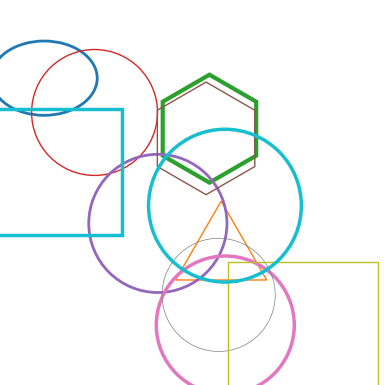[{"shape": "oval", "thickness": 2, "radius": 0.69, "center": [0.115, 0.797]}, {"shape": "triangle", "thickness": 1, "radius": 0.68, "center": [0.574, 0.341]}, {"shape": "hexagon", "thickness": 3, "radius": 0.7, "center": [0.544, 0.666]}, {"shape": "circle", "thickness": 1, "radius": 0.82, "center": [0.246, 0.708]}, {"shape": "circle", "thickness": 2, "radius": 0.9, "center": [0.41, 0.42]}, {"shape": "hexagon", "thickness": 1, "radius": 0.73, "center": [0.535, 0.641]}, {"shape": "circle", "thickness": 2.5, "radius": 0.9, "center": [0.585, 0.156]}, {"shape": "circle", "thickness": 0.5, "radius": 0.74, "center": [0.568, 0.234]}, {"shape": "square", "thickness": 1, "radius": 0.97, "center": [0.786, 0.125]}, {"shape": "circle", "thickness": 2.5, "radius": 0.99, "center": [0.584, 0.466]}, {"shape": "square", "thickness": 2.5, "radius": 0.82, "center": [0.154, 0.554]}]